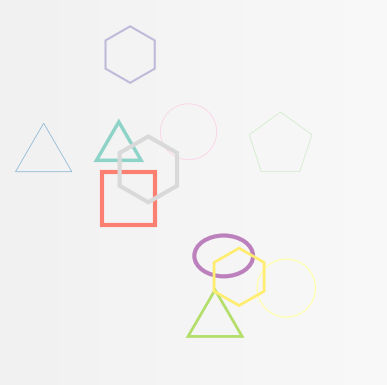[{"shape": "triangle", "thickness": 2.5, "radius": 0.33, "center": [0.307, 0.617]}, {"shape": "circle", "thickness": 1, "radius": 0.38, "center": [0.739, 0.252]}, {"shape": "hexagon", "thickness": 1.5, "radius": 0.37, "center": [0.336, 0.858]}, {"shape": "square", "thickness": 3, "radius": 0.34, "center": [0.331, 0.484]}, {"shape": "triangle", "thickness": 0.5, "radius": 0.42, "center": [0.113, 0.596]}, {"shape": "triangle", "thickness": 2, "radius": 0.4, "center": [0.555, 0.166]}, {"shape": "circle", "thickness": 0.5, "radius": 0.36, "center": [0.487, 0.658]}, {"shape": "hexagon", "thickness": 3, "radius": 0.43, "center": [0.383, 0.56]}, {"shape": "oval", "thickness": 3, "radius": 0.38, "center": [0.577, 0.335]}, {"shape": "pentagon", "thickness": 0.5, "radius": 0.43, "center": [0.724, 0.624]}, {"shape": "hexagon", "thickness": 2, "radius": 0.37, "center": [0.617, 0.281]}]